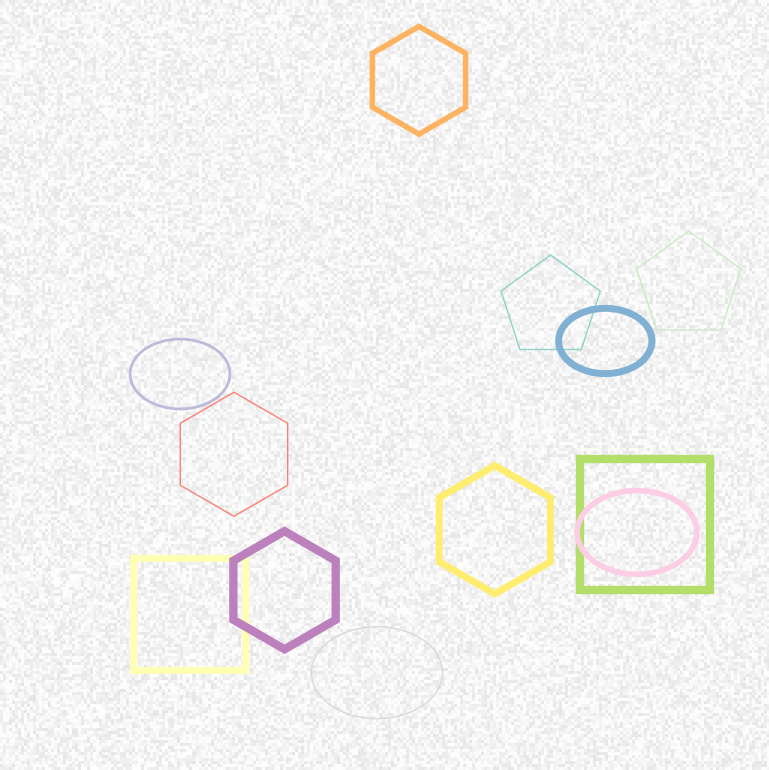[{"shape": "pentagon", "thickness": 0.5, "radius": 0.34, "center": [0.715, 0.601]}, {"shape": "square", "thickness": 2.5, "radius": 0.36, "center": [0.245, 0.202]}, {"shape": "oval", "thickness": 1, "radius": 0.32, "center": [0.234, 0.514]}, {"shape": "hexagon", "thickness": 0.5, "radius": 0.4, "center": [0.304, 0.41]}, {"shape": "oval", "thickness": 2.5, "radius": 0.3, "center": [0.786, 0.557]}, {"shape": "hexagon", "thickness": 2, "radius": 0.35, "center": [0.544, 0.896]}, {"shape": "square", "thickness": 3, "radius": 0.42, "center": [0.838, 0.319]}, {"shape": "oval", "thickness": 2, "radius": 0.39, "center": [0.827, 0.309]}, {"shape": "oval", "thickness": 0.5, "radius": 0.43, "center": [0.49, 0.126]}, {"shape": "hexagon", "thickness": 3, "radius": 0.38, "center": [0.37, 0.233]}, {"shape": "pentagon", "thickness": 0.5, "radius": 0.36, "center": [0.895, 0.629]}, {"shape": "hexagon", "thickness": 2.5, "radius": 0.42, "center": [0.643, 0.312]}]